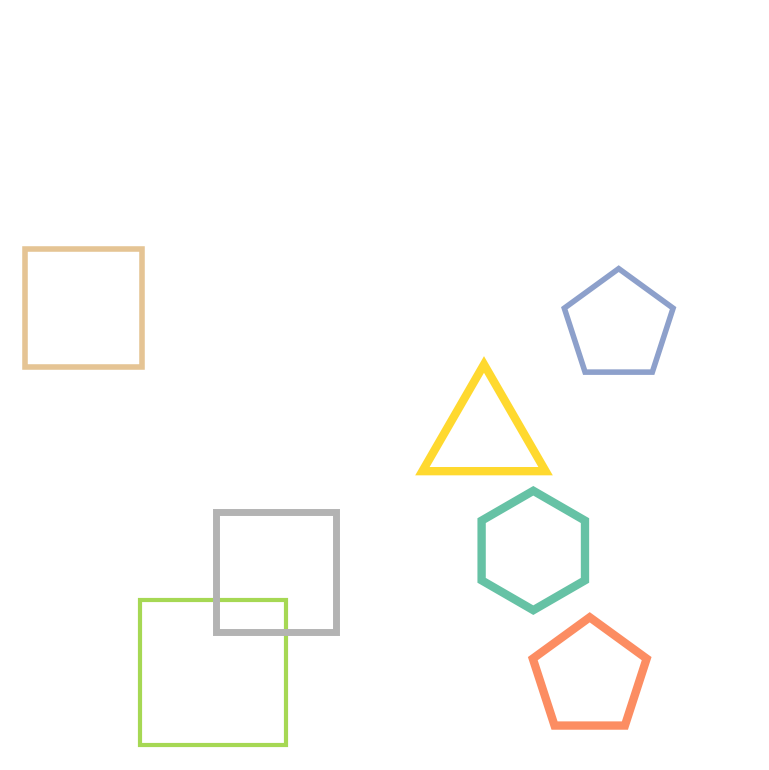[{"shape": "hexagon", "thickness": 3, "radius": 0.39, "center": [0.693, 0.285]}, {"shape": "pentagon", "thickness": 3, "radius": 0.39, "center": [0.766, 0.121]}, {"shape": "pentagon", "thickness": 2, "radius": 0.37, "center": [0.804, 0.577]}, {"shape": "square", "thickness": 1.5, "radius": 0.47, "center": [0.276, 0.127]}, {"shape": "triangle", "thickness": 3, "radius": 0.46, "center": [0.629, 0.434]}, {"shape": "square", "thickness": 2, "radius": 0.38, "center": [0.108, 0.6]}, {"shape": "square", "thickness": 2.5, "radius": 0.39, "center": [0.358, 0.257]}]